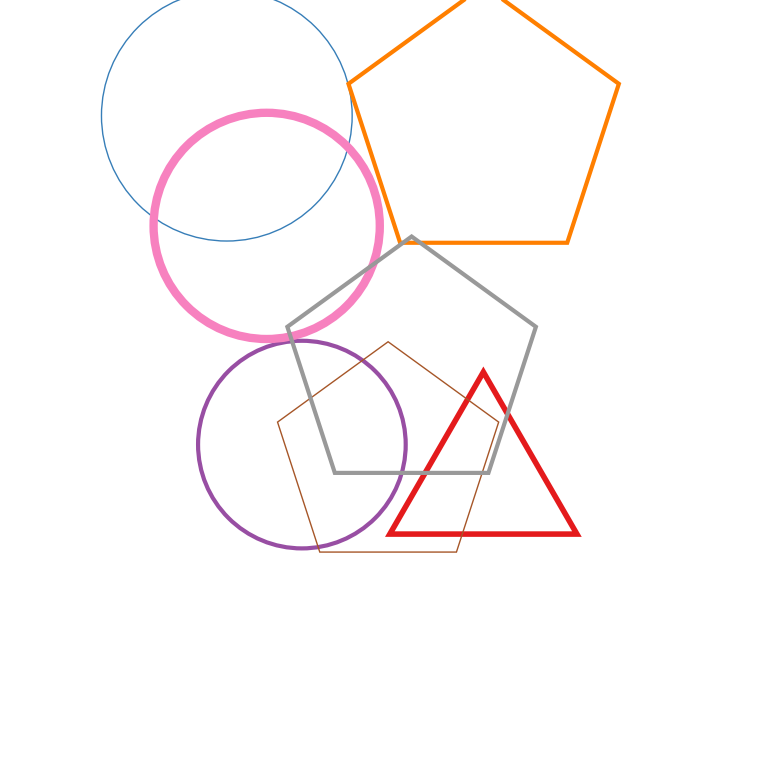[{"shape": "triangle", "thickness": 2, "radius": 0.7, "center": [0.628, 0.377]}, {"shape": "circle", "thickness": 0.5, "radius": 0.81, "center": [0.295, 0.85]}, {"shape": "circle", "thickness": 1.5, "radius": 0.67, "center": [0.392, 0.423]}, {"shape": "pentagon", "thickness": 1.5, "radius": 0.92, "center": [0.628, 0.834]}, {"shape": "pentagon", "thickness": 0.5, "radius": 0.75, "center": [0.504, 0.405]}, {"shape": "circle", "thickness": 3, "radius": 0.73, "center": [0.346, 0.707]}, {"shape": "pentagon", "thickness": 1.5, "radius": 0.85, "center": [0.535, 0.523]}]